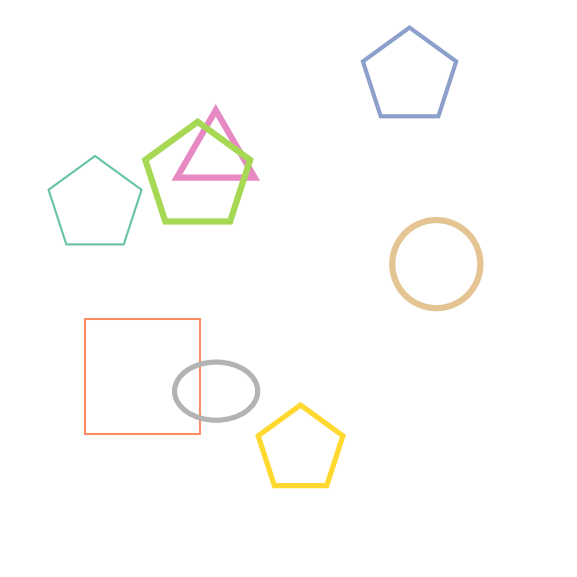[{"shape": "pentagon", "thickness": 1, "radius": 0.42, "center": [0.165, 0.644]}, {"shape": "square", "thickness": 1, "radius": 0.5, "center": [0.247, 0.347]}, {"shape": "pentagon", "thickness": 2, "radius": 0.42, "center": [0.709, 0.866]}, {"shape": "triangle", "thickness": 3, "radius": 0.39, "center": [0.374, 0.73]}, {"shape": "pentagon", "thickness": 3, "radius": 0.48, "center": [0.342, 0.693]}, {"shape": "pentagon", "thickness": 2.5, "radius": 0.39, "center": [0.52, 0.221]}, {"shape": "circle", "thickness": 3, "radius": 0.38, "center": [0.756, 0.542]}, {"shape": "oval", "thickness": 2.5, "radius": 0.36, "center": [0.374, 0.322]}]